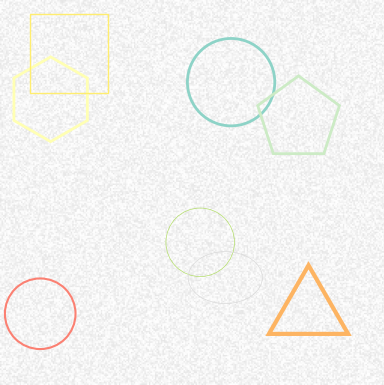[{"shape": "circle", "thickness": 2, "radius": 0.57, "center": [0.6, 0.787]}, {"shape": "hexagon", "thickness": 2, "radius": 0.55, "center": [0.132, 0.742]}, {"shape": "circle", "thickness": 1.5, "radius": 0.46, "center": [0.104, 0.185]}, {"shape": "triangle", "thickness": 3, "radius": 0.59, "center": [0.801, 0.192]}, {"shape": "circle", "thickness": 0.5, "radius": 0.45, "center": [0.52, 0.371]}, {"shape": "oval", "thickness": 0.5, "radius": 0.48, "center": [0.585, 0.279]}, {"shape": "pentagon", "thickness": 2, "radius": 0.56, "center": [0.775, 0.691]}, {"shape": "square", "thickness": 1, "radius": 0.51, "center": [0.18, 0.861]}]